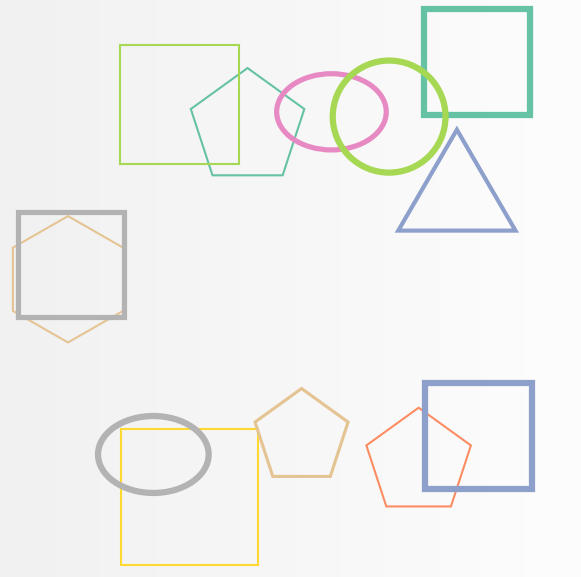[{"shape": "square", "thickness": 3, "radius": 0.46, "center": [0.82, 0.892]}, {"shape": "pentagon", "thickness": 1, "radius": 0.51, "center": [0.426, 0.779]}, {"shape": "pentagon", "thickness": 1, "radius": 0.47, "center": [0.72, 0.199]}, {"shape": "square", "thickness": 3, "radius": 0.46, "center": [0.823, 0.244]}, {"shape": "triangle", "thickness": 2, "radius": 0.58, "center": [0.786, 0.658]}, {"shape": "oval", "thickness": 2.5, "radius": 0.47, "center": [0.57, 0.806]}, {"shape": "circle", "thickness": 3, "radius": 0.49, "center": [0.669, 0.797]}, {"shape": "square", "thickness": 1, "radius": 0.51, "center": [0.309, 0.818]}, {"shape": "square", "thickness": 1, "radius": 0.59, "center": [0.326, 0.138]}, {"shape": "hexagon", "thickness": 1, "radius": 0.55, "center": [0.117, 0.516]}, {"shape": "pentagon", "thickness": 1.5, "radius": 0.42, "center": [0.519, 0.242]}, {"shape": "oval", "thickness": 3, "radius": 0.48, "center": [0.264, 0.212]}, {"shape": "square", "thickness": 2.5, "radius": 0.45, "center": [0.122, 0.541]}]